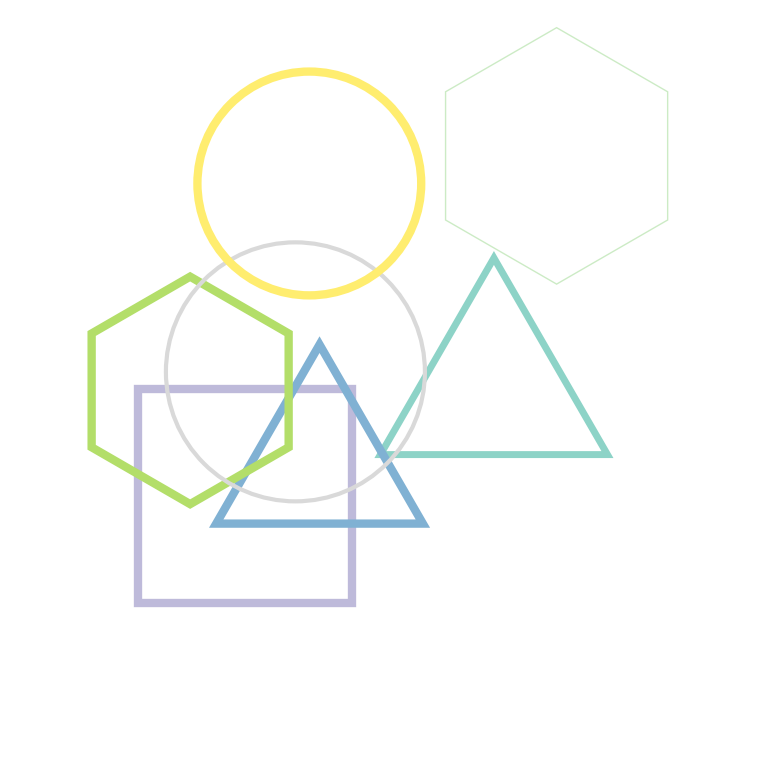[{"shape": "triangle", "thickness": 2.5, "radius": 0.85, "center": [0.641, 0.495]}, {"shape": "square", "thickness": 3, "radius": 0.69, "center": [0.318, 0.356]}, {"shape": "triangle", "thickness": 3, "radius": 0.77, "center": [0.415, 0.397]}, {"shape": "hexagon", "thickness": 3, "radius": 0.74, "center": [0.247, 0.493]}, {"shape": "circle", "thickness": 1.5, "radius": 0.84, "center": [0.384, 0.517]}, {"shape": "hexagon", "thickness": 0.5, "radius": 0.83, "center": [0.723, 0.798]}, {"shape": "circle", "thickness": 3, "radius": 0.73, "center": [0.402, 0.762]}]